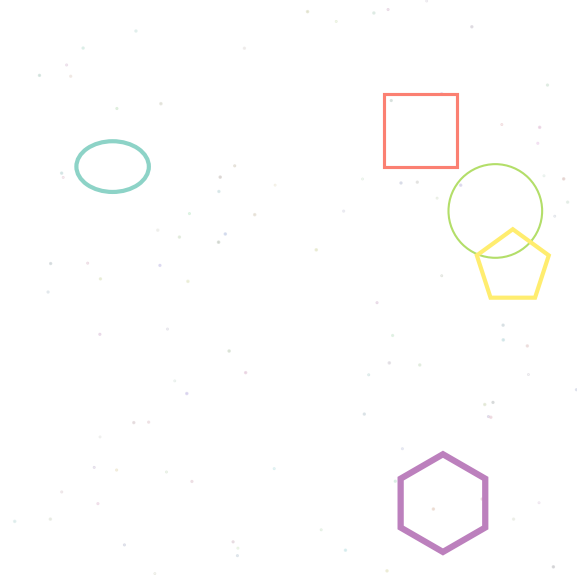[{"shape": "oval", "thickness": 2, "radius": 0.31, "center": [0.195, 0.711]}, {"shape": "square", "thickness": 1.5, "radius": 0.32, "center": [0.728, 0.773]}, {"shape": "circle", "thickness": 1, "radius": 0.41, "center": [0.858, 0.634]}, {"shape": "hexagon", "thickness": 3, "radius": 0.42, "center": [0.767, 0.128]}, {"shape": "pentagon", "thickness": 2, "radius": 0.33, "center": [0.888, 0.537]}]